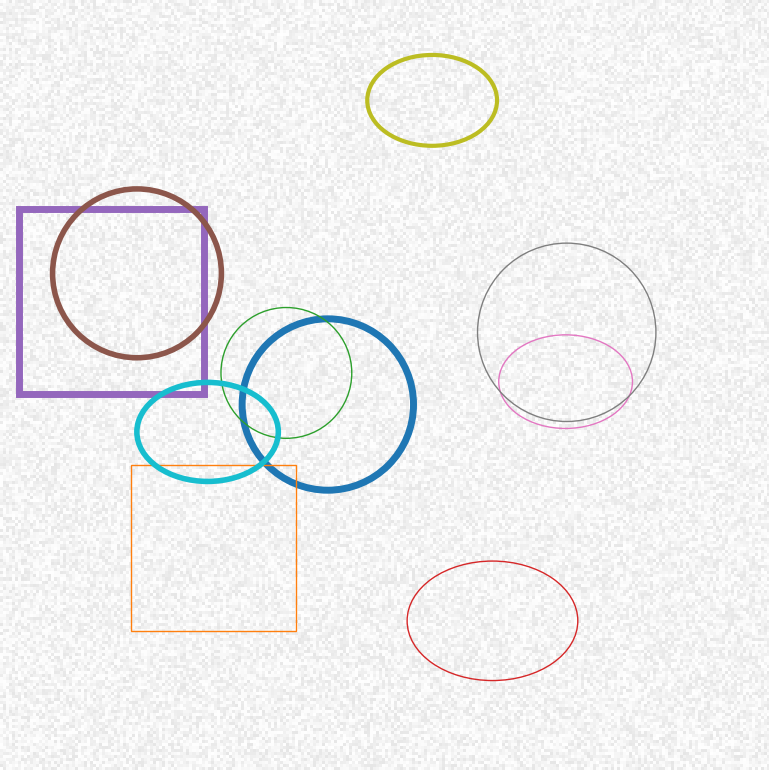[{"shape": "circle", "thickness": 2.5, "radius": 0.56, "center": [0.426, 0.475]}, {"shape": "square", "thickness": 0.5, "radius": 0.54, "center": [0.277, 0.289]}, {"shape": "circle", "thickness": 0.5, "radius": 0.42, "center": [0.372, 0.516]}, {"shape": "oval", "thickness": 0.5, "radius": 0.55, "center": [0.64, 0.194]}, {"shape": "square", "thickness": 2.5, "radius": 0.6, "center": [0.145, 0.609]}, {"shape": "circle", "thickness": 2, "radius": 0.55, "center": [0.178, 0.645]}, {"shape": "oval", "thickness": 0.5, "radius": 0.43, "center": [0.735, 0.504]}, {"shape": "circle", "thickness": 0.5, "radius": 0.58, "center": [0.736, 0.568]}, {"shape": "oval", "thickness": 1.5, "radius": 0.42, "center": [0.561, 0.87]}, {"shape": "oval", "thickness": 2, "radius": 0.46, "center": [0.27, 0.439]}]